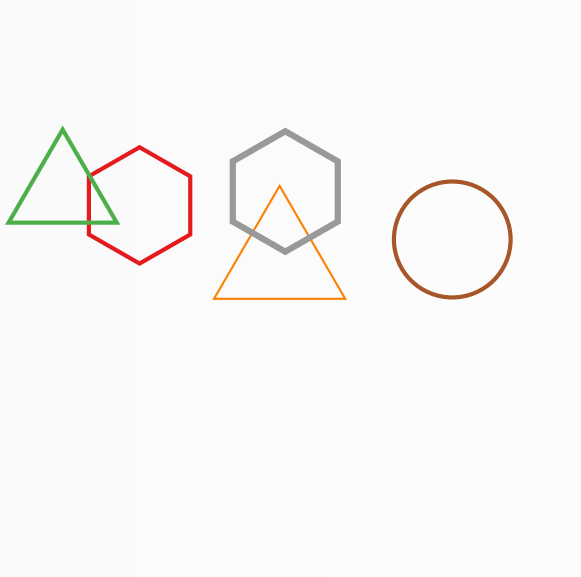[{"shape": "hexagon", "thickness": 2, "radius": 0.5, "center": [0.24, 0.643]}, {"shape": "triangle", "thickness": 2, "radius": 0.54, "center": [0.108, 0.667]}, {"shape": "triangle", "thickness": 1, "radius": 0.65, "center": [0.481, 0.547]}, {"shape": "circle", "thickness": 2, "radius": 0.5, "center": [0.778, 0.584]}, {"shape": "hexagon", "thickness": 3, "radius": 0.52, "center": [0.491, 0.668]}]